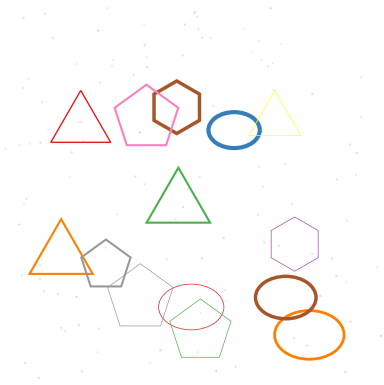[{"shape": "oval", "thickness": 0.5, "radius": 0.42, "center": [0.497, 0.203]}, {"shape": "triangle", "thickness": 1, "radius": 0.45, "center": [0.21, 0.675]}, {"shape": "oval", "thickness": 3, "radius": 0.33, "center": [0.608, 0.662]}, {"shape": "triangle", "thickness": 1.5, "radius": 0.48, "center": [0.463, 0.469]}, {"shape": "pentagon", "thickness": 0.5, "radius": 0.42, "center": [0.521, 0.14]}, {"shape": "hexagon", "thickness": 0.5, "radius": 0.35, "center": [0.765, 0.366]}, {"shape": "triangle", "thickness": 1.5, "radius": 0.47, "center": [0.159, 0.336]}, {"shape": "oval", "thickness": 2, "radius": 0.45, "center": [0.804, 0.13]}, {"shape": "triangle", "thickness": 0.5, "radius": 0.39, "center": [0.714, 0.687]}, {"shape": "oval", "thickness": 2.5, "radius": 0.39, "center": [0.742, 0.227]}, {"shape": "hexagon", "thickness": 2.5, "radius": 0.34, "center": [0.459, 0.721]}, {"shape": "pentagon", "thickness": 1.5, "radius": 0.43, "center": [0.38, 0.693]}, {"shape": "pentagon", "thickness": 1.5, "radius": 0.34, "center": [0.275, 0.311]}, {"shape": "pentagon", "thickness": 0.5, "radius": 0.45, "center": [0.364, 0.226]}]